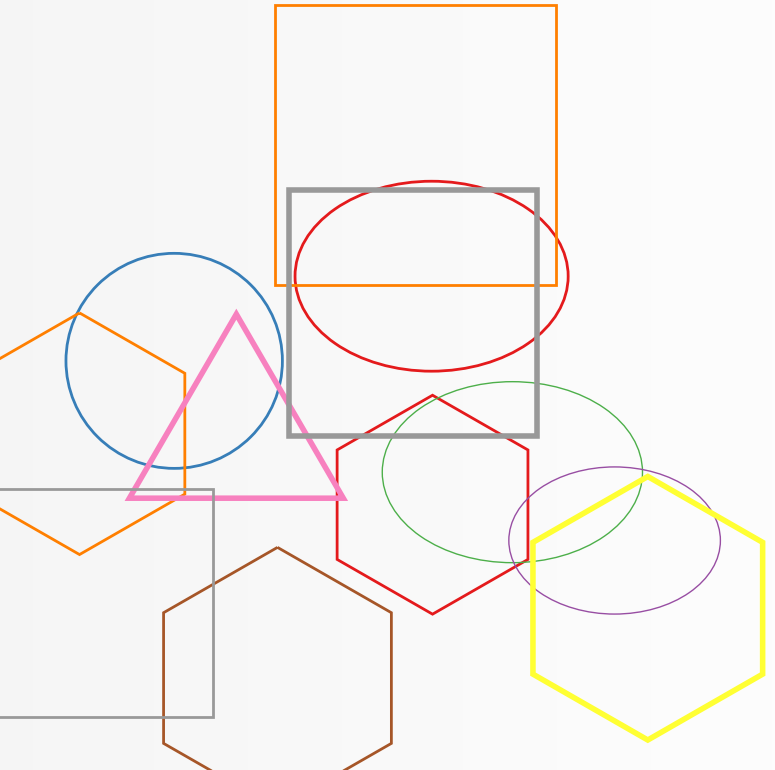[{"shape": "oval", "thickness": 1, "radius": 0.88, "center": [0.557, 0.641]}, {"shape": "hexagon", "thickness": 1, "radius": 0.71, "center": [0.558, 0.345]}, {"shape": "circle", "thickness": 1, "radius": 0.7, "center": [0.225, 0.531]}, {"shape": "oval", "thickness": 0.5, "radius": 0.84, "center": [0.661, 0.387]}, {"shape": "oval", "thickness": 0.5, "radius": 0.68, "center": [0.793, 0.298]}, {"shape": "square", "thickness": 1, "radius": 0.91, "center": [0.536, 0.812]}, {"shape": "hexagon", "thickness": 1, "radius": 0.78, "center": [0.103, 0.437]}, {"shape": "hexagon", "thickness": 2, "radius": 0.86, "center": [0.836, 0.21]}, {"shape": "hexagon", "thickness": 1, "radius": 0.85, "center": [0.358, 0.119]}, {"shape": "triangle", "thickness": 2, "radius": 0.8, "center": [0.305, 0.433]}, {"shape": "square", "thickness": 1, "radius": 0.74, "center": [0.126, 0.217]}, {"shape": "square", "thickness": 2, "radius": 0.8, "center": [0.533, 0.593]}]